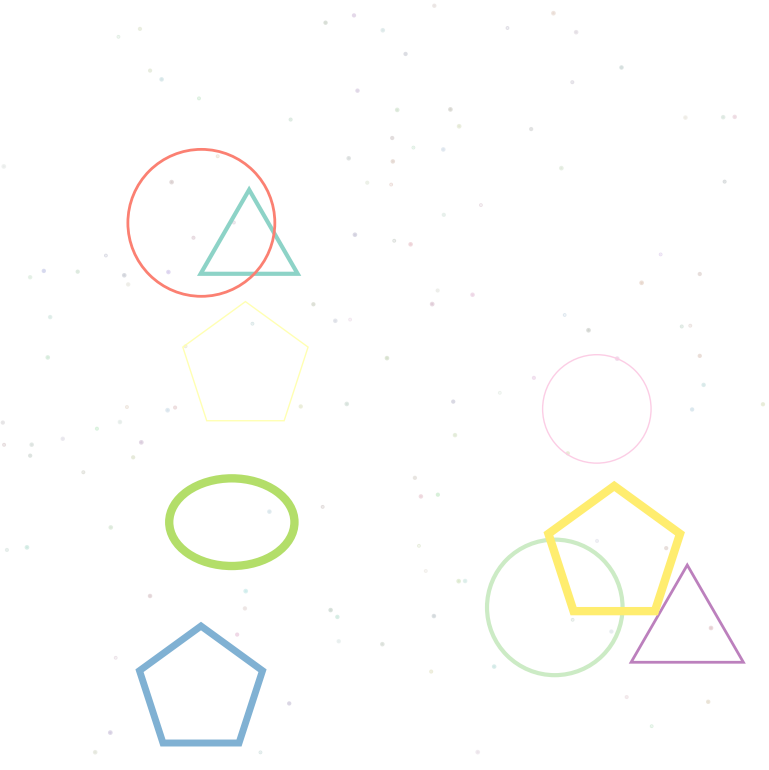[{"shape": "triangle", "thickness": 1.5, "radius": 0.36, "center": [0.324, 0.681]}, {"shape": "pentagon", "thickness": 0.5, "radius": 0.43, "center": [0.319, 0.523]}, {"shape": "circle", "thickness": 1, "radius": 0.48, "center": [0.262, 0.711]}, {"shape": "pentagon", "thickness": 2.5, "radius": 0.42, "center": [0.261, 0.103]}, {"shape": "oval", "thickness": 3, "radius": 0.41, "center": [0.301, 0.322]}, {"shape": "circle", "thickness": 0.5, "radius": 0.35, "center": [0.775, 0.469]}, {"shape": "triangle", "thickness": 1, "radius": 0.42, "center": [0.893, 0.182]}, {"shape": "circle", "thickness": 1.5, "radius": 0.44, "center": [0.721, 0.211]}, {"shape": "pentagon", "thickness": 3, "radius": 0.45, "center": [0.798, 0.279]}]